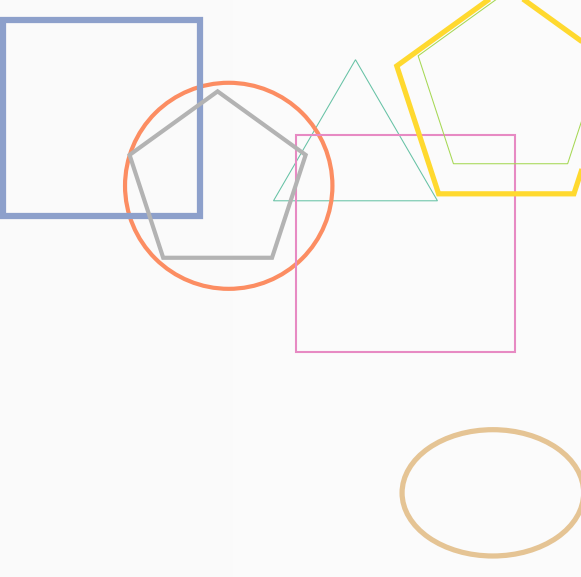[{"shape": "triangle", "thickness": 0.5, "radius": 0.81, "center": [0.612, 0.733]}, {"shape": "circle", "thickness": 2, "radius": 0.89, "center": [0.394, 0.677]}, {"shape": "square", "thickness": 3, "radius": 0.85, "center": [0.175, 0.796]}, {"shape": "square", "thickness": 1, "radius": 0.94, "center": [0.698, 0.577]}, {"shape": "pentagon", "thickness": 0.5, "radius": 0.84, "center": [0.878, 0.851]}, {"shape": "pentagon", "thickness": 2.5, "radius": 0.99, "center": [0.871, 0.824]}, {"shape": "oval", "thickness": 2.5, "radius": 0.78, "center": [0.848, 0.146]}, {"shape": "pentagon", "thickness": 2, "radius": 0.8, "center": [0.374, 0.682]}]